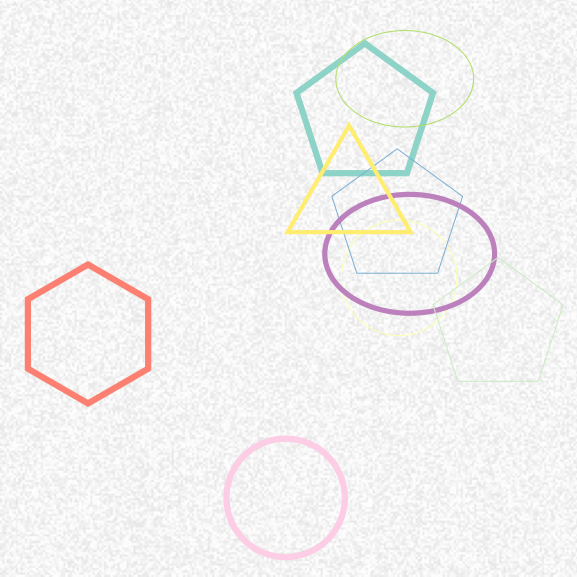[{"shape": "pentagon", "thickness": 3, "radius": 0.62, "center": [0.632, 0.8]}, {"shape": "circle", "thickness": 0.5, "radius": 0.5, "center": [0.691, 0.518]}, {"shape": "hexagon", "thickness": 3, "radius": 0.6, "center": [0.152, 0.421]}, {"shape": "pentagon", "thickness": 0.5, "radius": 0.6, "center": [0.688, 0.622]}, {"shape": "oval", "thickness": 0.5, "radius": 0.6, "center": [0.701, 0.863]}, {"shape": "circle", "thickness": 3, "radius": 0.51, "center": [0.495, 0.137]}, {"shape": "oval", "thickness": 2.5, "radius": 0.74, "center": [0.709, 0.56]}, {"shape": "pentagon", "thickness": 0.5, "radius": 0.59, "center": [0.862, 0.435]}, {"shape": "triangle", "thickness": 2, "radius": 0.62, "center": [0.605, 0.659]}]